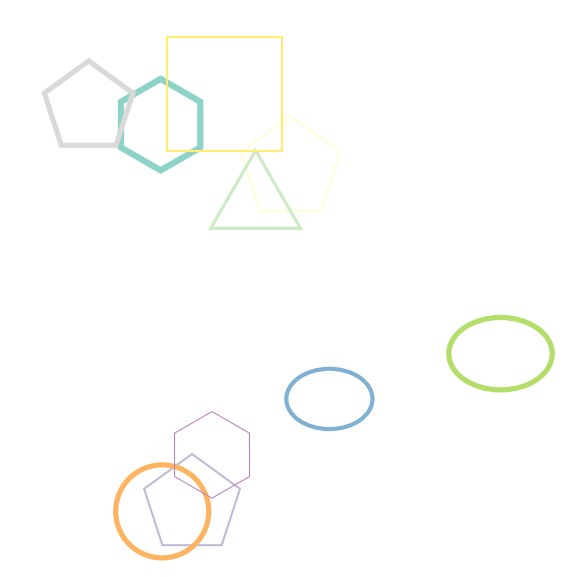[{"shape": "hexagon", "thickness": 3, "radius": 0.4, "center": [0.278, 0.783]}, {"shape": "pentagon", "thickness": 0.5, "radius": 0.45, "center": [0.503, 0.708]}, {"shape": "pentagon", "thickness": 1, "radius": 0.44, "center": [0.333, 0.126]}, {"shape": "oval", "thickness": 2, "radius": 0.37, "center": [0.57, 0.308]}, {"shape": "circle", "thickness": 2.5, "radius": 0.4, "center": [0.281, 0.114]}, {"shape": "oval", "thickness": 2.5, "radius": 0.45, "center": [0.867, 0.387]}, {"shape": "pentagon", "thickness": 2.5, "radius": 0.4, "center": [0.154, 0.813]}, {"shape": "hexagon", "thickness": 0.5, "radius": 0.37, "center": [0.367, 0.212]}, {"shape": "triangle", "thickness": 1.5, "radius": 0.45, "center": [0.443, 0.649]}, {"shape": "square", "thickness": 1, "radius": 0.5, "center": [0.388, 0.836]}]